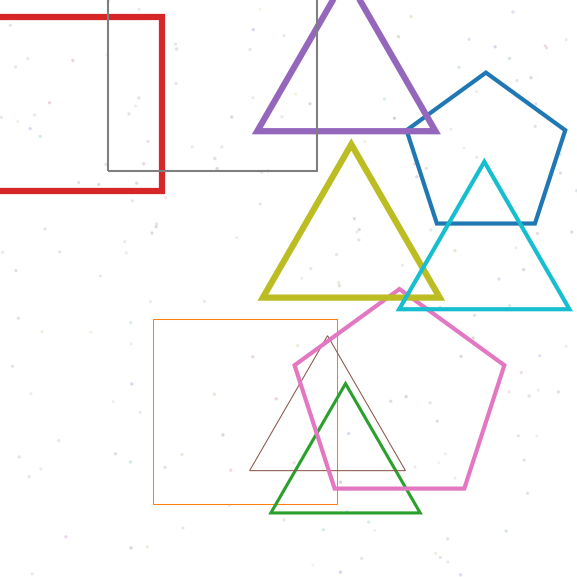[{"shape": "pentagon", "thickness": 2, "radius": 0.72, "center": [0.841, 0.729]}, {"shape": "square", "thickness": 0.5, "radius": 0.8, "center": [0.425, 0.286]}, {"shape": "triangle", "thickness": 1.5, "radius": 0.75, "center": [0.598, 0.186]}, {"shape": "square", "thickness": 3, "radius": 0.75, "center": [0.13, 0.819]}, {"shape": "triangle", "thickness": 3, "radius": 0.89, "center": [0.6, 0.861]}, {"shape": "triangle", "thickness": 0.5, "radius": 0.78, "center": [0.567, 0.262]}, {"shape": "pentagon", "thickness": 2, "radius": 0.95, "center": [0.692, 0.308]}, {"shape": "square", "thickness": 1, "radius": 0.91, "center": [0.368, 0.884]}, {"shape": "triangle", "thickness": 3, "radius": 0.88, "center": [0.608, 0.572]}, {"shape": "triangle", "thickness": 2, "radius": 0.85, "center": [0.839, 0.549]}]